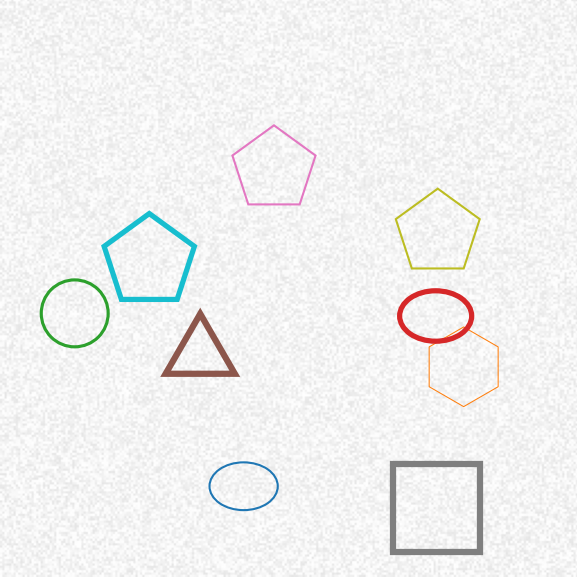[{"shape": "oval", "thickness": 1, "radius": 0.3, "center": [0.422, 0.157]}, {"shape": "hexagon", "thickness": 0.5, "radius": 0.34, "center": [0.803, 0.364]}, {"shape": "circle", "thickness": 1.5, "radius": 0.29, "center": [0.129, 0.457]}, {"shape": "oval", "thickness": 2.5, "radius": 0.31, "center": [0.754, 0.452]}, {"shape": "triangle", "thickness": 3, "radius": 0.35, "center": [0.347, 0.387]}, {"shape": "pentagon", "thickness": 1, "radius": 0.38, "center": [0.474, 0.706]}, {"shape": "square", "thickness": 3, "radius": 0.38, "center": [0.756, 0.119]}, {"shape": "pentagon", "thickness": 1, "radius": 0.38, "center": [0.758, 0.596]}, {"shape": "pentagon", "thickness": 2.5, "radius": 0.41, "center": [0.258, 0.547]}]